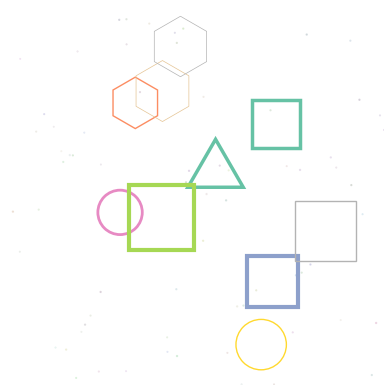[{"shape": "triangle", "thickness": 2.5, "radius": 0.41, "center": [0.56, 0.555]}, {"shape": "square", "thickness": 2.5, "radius": 0.31, "center": [0.716, 0.677]}, {"shape": "hexagon", "thickness": 1, "radius": 0.33, "center": [0.351, 0.733]}, {"shape": "square", "thickness": 3, "radius": 0.33, "center": [0.708, 0.268]}, {"shape": "circle", "thickness": 2, "radius": 0.29, "center": [0.312, 0.448]}, {"shape": "square", "thickness": 3, "radius": 0.42, "center": [0.419, 0.435]}, {"shape": "circle", "thickness": 1, "radius": 0.33, "center": [0.678, 0.105]}, {"shape": "hexagon", "thickness": 0.5, "radius": 0.4, "center": [0.422, 0.764]}, {"shape": "square", "thickness": 1, "radius": 0.39, "center": [0.846, 0.4]}, {"shape": "hexagon", "thickness": 0.5, "radius": 0.39, "center": [0.469, 0.879]}]